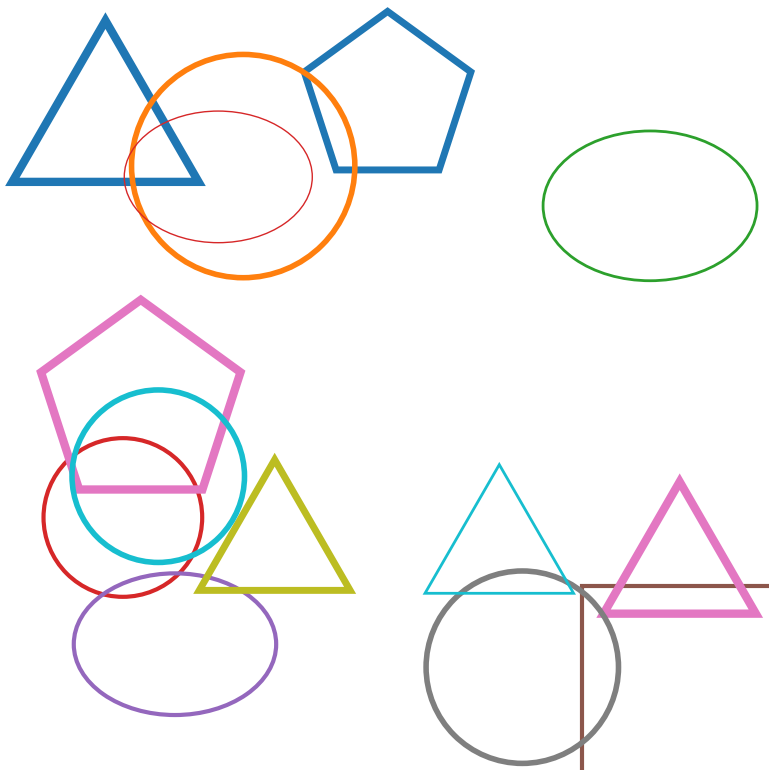[{"shape": "pentagon", "thickness": 2.5, "radius": 0.57, "center": [0.503, 0.871]}, {"shape": "triangle", "thickness": 3, "radius": 0.7, "center": [0.137, 0.834]}, {"shape": "circle", "thickness": 2, "radius": 0.72, "center": [0.316, 0.784]}, {"shape": "oval", "thickness": 1, "radius": 0.69, "center": [0.844, 0.733]}, {"shape": "oval", "thickness": 0.5, "radius": 0.61, "center": [0.283, 0.77]}, {"shape": "circle", "thickness": 1.5, "radius": 0.52, "center": [0.16, 0.328]}, {"shape": "oval", "thickness": 1.5, "radius": 0.66, "center": [0.227, 0.163]}, {"shape": "square", "thickness": 1.5, "radius": 0.65, "center": [0.887, 0.108]}, {"shape": "pentagon", "thickness": 3, "radius": 0.68, "center": [0.183, 0.474]}, {"shape": "triangle", "thickness": 3, "radius": 0.57, "center": [0.883, 0.26]}, {"shape": "circle", "thickness": 2, "radius": 0.62, "center": [0.678, 0.134]}, {"shape": "triangle", "thickness": 2.5, "radius": 0.57, "center": [0.357, 0.29]}, {"shape": "triangle", "thickness": 1, "radius": 0.56, "center": [0.648, 0.285]}, {"shape": "circle", "thickness": 2, "radius": 0.56, "center": [0.206, 0.382]}]